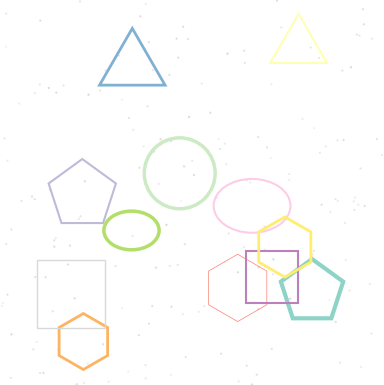[{"shape": "pentagon", "thickness": 3, "radius": 0.43, "center": [0.81, 0.242]}, {"shape": "triangle", "thickness": 1.5, "radius": 0.42, "center": [0.776, 0.879]}, {"shape": "pentagon", "thickness": 1.5, "radius": 0.46, "center": [0.214, 0.495]}, {"shape": "hexagon", "thickness": 0.5, "radius": 0.44, "center": [0.617, 0.252]}, {"shape": "triangle", "thickness": 2, "radius": 0.49, "center": [0.344, 0.828]}, {"shape": "hexagon", "thickness": 2, "radius": 0.36, "center": [0.217, 0.113]}, {"shape": "oval", "thickness": 2.5, "radius": 0.36, "center": [0.342, 0.401]}, {"shape": "oval", "thickness": 1.5, "radius": 0.5, "center": [0.655, 0.465]}, {"shape": "square", "thickness": 1, "radius": 0.44, "center": [0.185, 0.235]}, {"shape": "square", "thickness": 1.5, "radius": 0.34, "center": [0.707, 0.28]}, {"shape": "circle", "thickness": 2.5, "radius": 0.46, "center": [0.467, 0.55]}, {"shape": "hexagon", "thickness": 2, "radius": 0.39, "center": [0.74, 0.358]}]